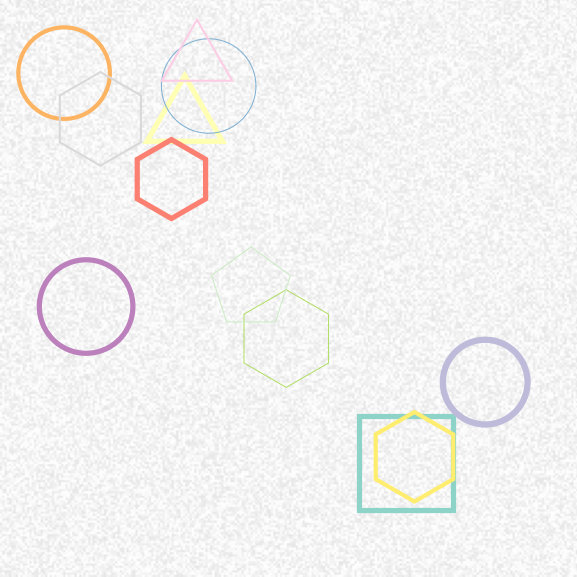[{"shape": "square", "thickness": 2.5, "radius": 0.41, "center": [0.703, 0.198]}, {"shape": "triangle", "thickness": 2.5, "radius": 0.38, "center": [0.32, 0.792]}, {"shape": "circle", "thickness": 3, "radius": 0.37, "center": [0.84, 0.337]}, {"shape": "hexagon", "thickness": 2.5, "radius": 0.34, "center": [0.297, 0.689]}, {"shape": "circle", "thickness": 0.5, "radius": 0.41, "center": [0.361, 0.85]}, {"shape": "circle", "thickness": 2, "radius": 0.4, "center": [0.111, 0.873]}, {"shape": "hexagon", "thickness": 0.5, "radius": 0.42, "center": [0.496, 0.413]}, {"shape": "triangle", "thickness": 1, "radius": 0.35, "center": [0.341, 0.895]}, {"shape": "hexagon", "thickness": 1, "radius": 0.41, "center": [0.174, 0.793]}, {"shape": "circle", "thickness": 2.5, "radius": 0.4, "center": [0.149, 0.468]}, {"shape": "pentagon", "thickness": 0.5, "radius": 0.36, "center": [0.435, 0.5]}, {"shape": "hexagon", "thickness": 2, "radius": 0.39, "center": [0.718, 0.208]}]